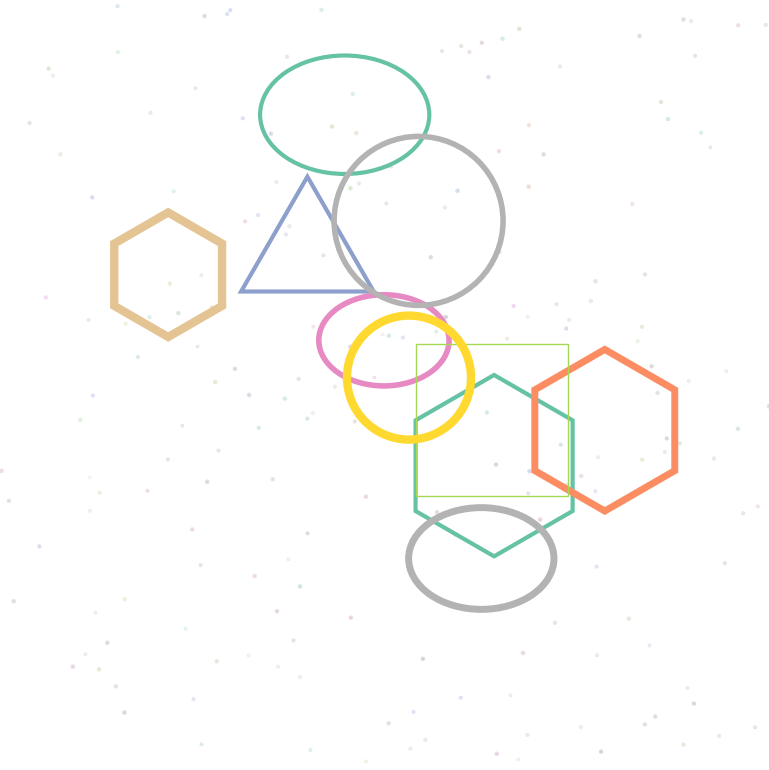[{"shape": "oval", "thickness": 1.5, "radius": 0.55, "center": [0.448, 0.851]}, {"shape": "hexagon", "thickness": 1.5, "radius": 0.59, "center": [0.642, 0.395]}, {"shape": "hexagon", "thickness": 2.5, "radius": 0.52, "center": [0.785, 0.441]}, {"shape": "triangle", "thickness": 1.5, "radius": 0.5, "center": [0.399, 0.671]}, {"shape": "oval", "thickness": 2, "radius": 0.42, "center": [0.499, 0.558]}, {"shape": "square", "thickness": 0.5, "radius": 0.49, "center": [0.639, 0.454]}, {"shape": "circle", "thickness": 3, "radius": 0.4, "center": [0.531, 0.51]}, {"shape": "hexagon", "thickness": 3, "radius": 0.4, "center": [0.218, 0.643]}, {"shape": "circle", "thickness": 2, "radius": 0.55, "center": [0.544, 0.713]}, {"shape": "oval", "thickness": 2.5, "radius": 0.47, "center": [0.625, 0.275]}]